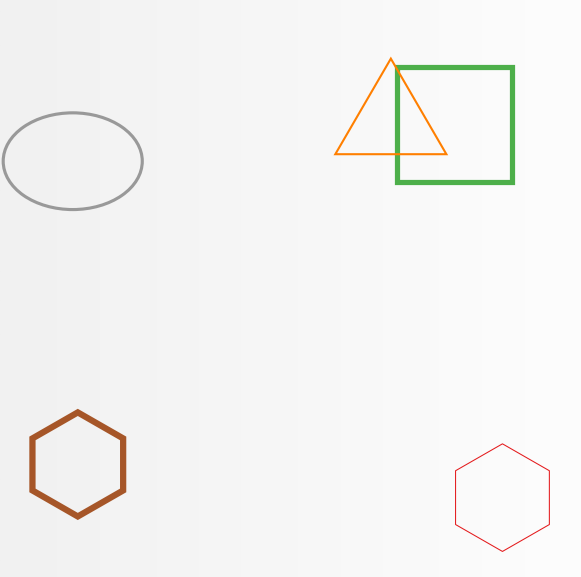[{"shape": "hexagon", "thickness": 0.5, "radius": 0.47, "center": [0.864, 0.137]}, {"shape": "square", "thickness": 2.5, "radius": 0.49, "center": [0.783, 0.784]}, {"shape": "triangle", "thickness": 1, "radius": 0.55, "center": [0.672, 0.787]}, {"shape": "hexagon", "thickness": 3, "radius": 0.45, "center": [0.134, 0.195]}, {"shape": "oval", "thickness": 1.5, "radius": 0.6, "center": [0.125, 0.72]}]